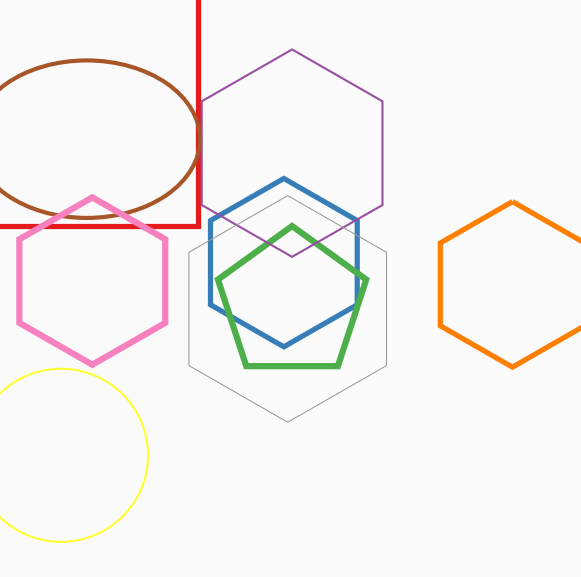[{"shape": "square", "thickness": 2.5, "radius": 0.99, "center": [0.144, 0.804]}, {"shape": "hexagon", "thickness": 2.5, "radius": 0.73, "center": [0.488, 0.544]}, {"shape": "pentagon", "thickness": 3, "radius": 0.67, "center": [0.503, 0.474]}, {"shape": "hexagon", "thickness": 1, "radius": 0.9, "center": [0.503, 0.734]}, {"shape": "hexagon", "thickness": 2.5, "radius": 0.72, "center": [0.882, 0.507]}, {"shape": "circle", "thickness": 1, "radius": 0.75, "center": [0.105, 0.211]}, {"shape": "oval", "thickness": 2, "radius": 0.97, "center": [0.149, 0.758]}, {"shape": "hexagon", "thickness": 3, "radius": 0.72, "center": [0.159, 0.512]}, {"shape": "hexagon", "thickness": 0.5, "radius": 0.98, "center": [0.495, 0.464]}]